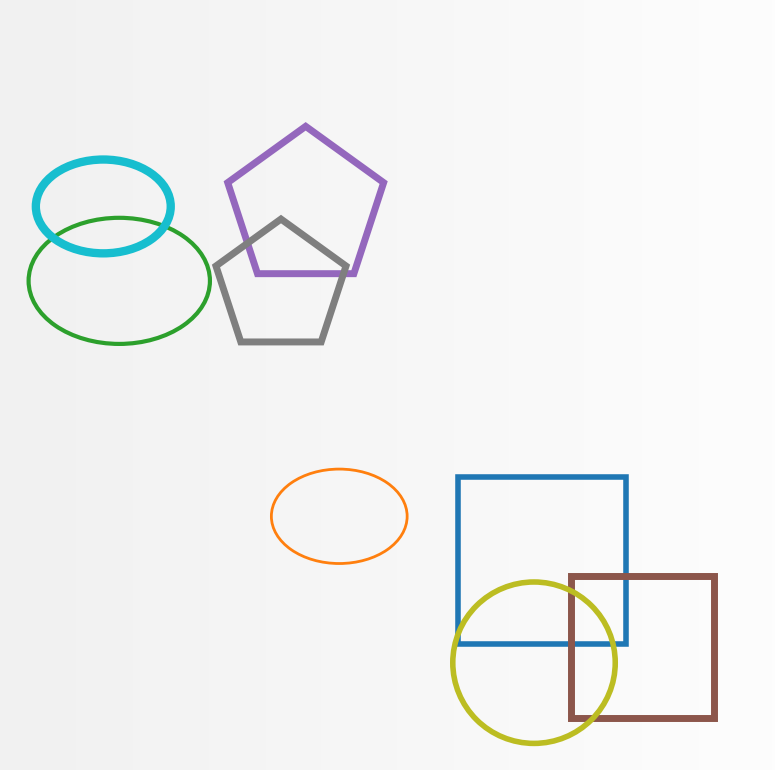[{"shape": "square", "thickness": 2, "radius": 0.54, "center": [0.699, 0.272]}, {"shape": "oval", "thickness": 1, "radius": 0.44, "center": [0.438, 0.329]}, {"shape": "oval", "thickness": 1.5, "radius": 0.58, "center": [0.154, 0.635]}, {"shape": "pentagon", "thickness": 2.5, "radius": 0.53, "center": [0.394, 0.73]}, {"shape": "square", "thickness": 2.5, "radius": 0.46, "center": [0.829, 0.16]}, {"shape": "pentagon", "thickness": 2.5, "radius": 0.44, "center": [0.363, 0.627]}, {"shape": "circle", "thickness": 2, "radius": 0.52, "center": [0.689, 0.139]}, {"shape": "oval", "thickness": 3, "radius": 0.44, "center": [0.133, 0.732]}]